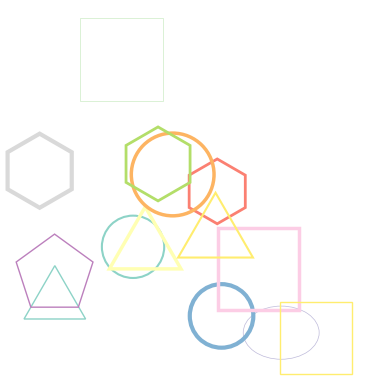[{"shape": "circle", "thickness": 1.5, "radius": 0.4, "center": [0.346, 0.359]}, {"shape": "triangle", "thickness": 1, "radius": 0.46, "center": [0.142, 0.218]}, {"shape": "triangle", "thickness": 2.5, "radius": 0.54, "center": [0.377, 0.355]}, {"shape": "oval", "thickness": 0.5, "radius": 0.49, "center": [0.73, 0.136]}, {"shape": "hexagon", "thickness": 2, "radius": 0.42, "center": [0.564, 0.503]}, {"shape": "circle", "thickness": 3, "radius": 0.41, "center": [0.575, 0.179]}, {"shape": "circle", "thickness": 2.5, "radius": 0.54, "center": [0.448, 0.547]}, {"shape": "hexagon", "thickness": 2, "radius": 0.48, "center": [0.411, 0.574]}, {"shape": "square", "thickness": 2.5, "radius": 0.53, "center": [0.671, 0.302]}, {"shape": "hexagon", "thickness": 3, "radius": 0.48, "center": [0.103, 0.557]}, {"shape": "pentagon", "thickness": 1, "radius": 0.52, "center": [0.142, 0.287]}, {"shape": "square", "thickness": 0.5, "radius": 0.54, "center": [0.315, 0.846]}, {"shape": "triangle", "thickness": 1.5, "radius": 0.56, "center": [0.56, 0.387]}, {"shape": "square", "thickness": 1, "radius": 0.47, "center": [0.82, 0.122]}]